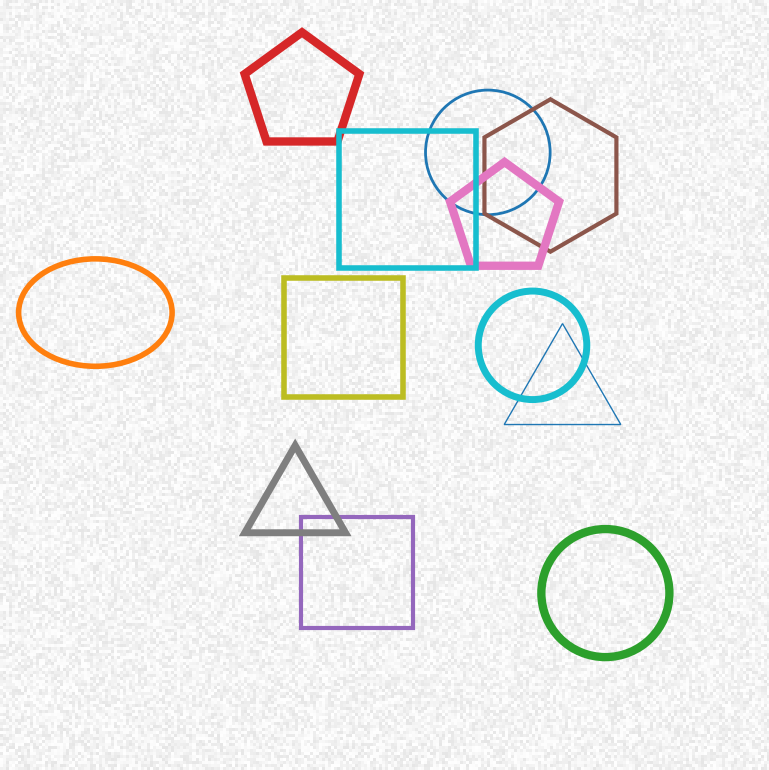[{"shape": "triangle", "thickness": 0.5, "radius": 0.44, "center": [0.731, 0.492]}, {"shape": "circle", "thickness": 1, "radius": 0.4, "center": [0.634, 0.802]}, {"shape": "oval", "thickness": 2, "radius": 0.5, "center": [0.124, 0.594]}, {"shape": "circle", "thickness": 3, "radius": 0.42, "center": [0.786, 0.23]}, {"shape": "pentagon", "thickness": 3, "radius": 0.39, "center": [0.392, 0.88]}, {"shape": "square", "thickness": 1.5, "radius": 0.36, "center": [0.463, 0.256]}, {"shape": "hexagon", "thickness": 1.5, "radius": 0.49, "center": [0.715, 0.772]}, {"shape": "pentagon", "thickness": 3, "radius": 0.37, "center": [0.655, 0.715]}, {"shape": "triangle", "thickness": 2.5, "radius": 0.38, "center": [0.383, 0.346]}, {"shape": "square", "thickness": 2, "radius": 0.39, "center": [0.445, 0.562]}, {"shape": "circle", "thickness": 2.5, "radius": 0.35, "center": [0.692, 0.552]}, {"shape": "square", "thickness": 2, "radius": 0.44, "center": [0.53, 0.74]}]